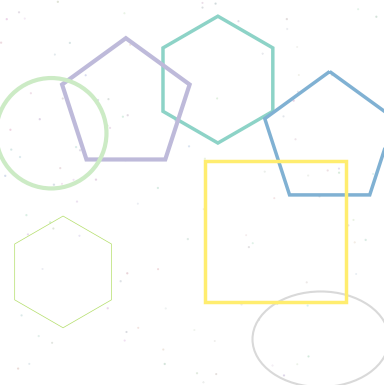[{"shape": "hexagon", "thickness": 2.5, "radius": 0.82, "center": [0.566, 0.793]}, {"shape": "pentagon", "thickness": 3, "radius": 0.87, "center": [0.327, 0.727]}, {"shape": "pentagon", "thickness": 2.5, "radius": 0.89, "center": [0.856, 0.637]}, {"shape": "hexagon", "thickness": 0.5, "radius": 0.73, "center": [0.164, 0.294]}, {"shape": "oval", "thickness": 1.5, "radius": 0.89, "center": [0.833, 0.119]}, {"shape": "circle", "thickness": 3, "radius": 0.72, "center": [0.133, 0.654]}, {"shape": "square", "thickness": 2.5, "radius": 0.91, "center": [0.714, 0.399]}]